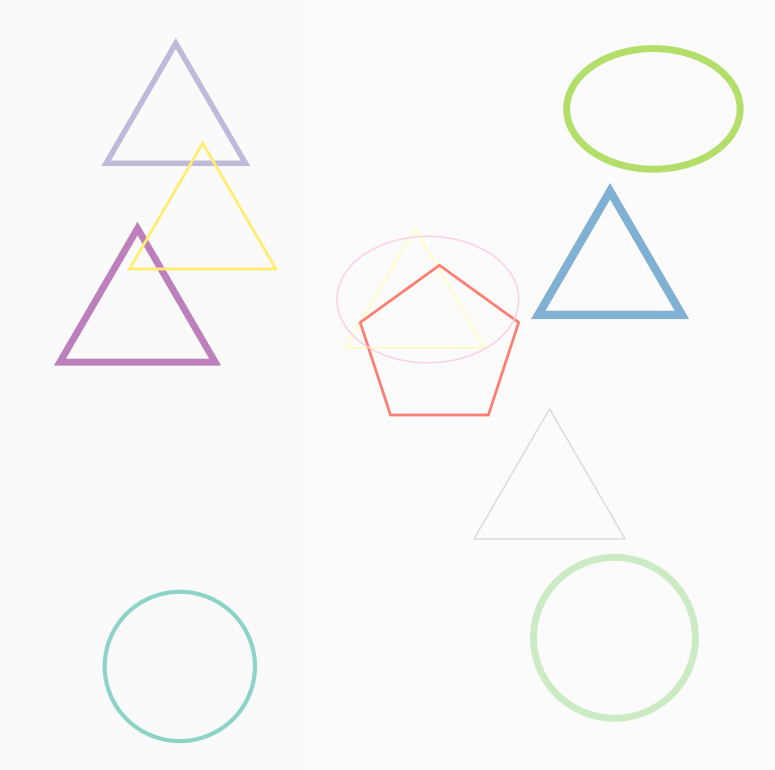[{"shape": "circle", "thickness": 1.5, "radius": 0.48, "center": [0.232, 0.135]}, {"shape": "triangle", "thickness": 0.5, "radius": 0.52, "center": [0.536, 0.6]}, {"shape": "triangle", "thickness": 2, "radius": 0.52, "center": [0.227, 0.84]}, {"shape": "pentagon", "thickness": 1, "radius": 0.54, "center": [0.567, 0.548]}, {"shape": "triangle", "thickness": 3, "radius": 0.54, "center": [0.787, 0.645]}, {"shape": "oval", "thickness": 2.5, "radius": 0.56, "center": [0.843, 0.859]}, {"shape": "oval", "thickness": 0.5, "radius": 0.59, "center": [0.552, 0.611]}, {"shape": "triangle", "thickness": 0.5, "radius": 0.56, "center": [0.709, 0.356]}, {"shape": "triangle", "thickness": 2.5, "radius": 0.58, "center": [0.177, 0.587]}, {"shape": "circle", "thickness": 2.5, "radius": 0.52, "center": [0.793, 0.172]}, {"shape": "triangle", "thickness": 1, "radius": 0.55, "center": [0.262, 0.705]}]